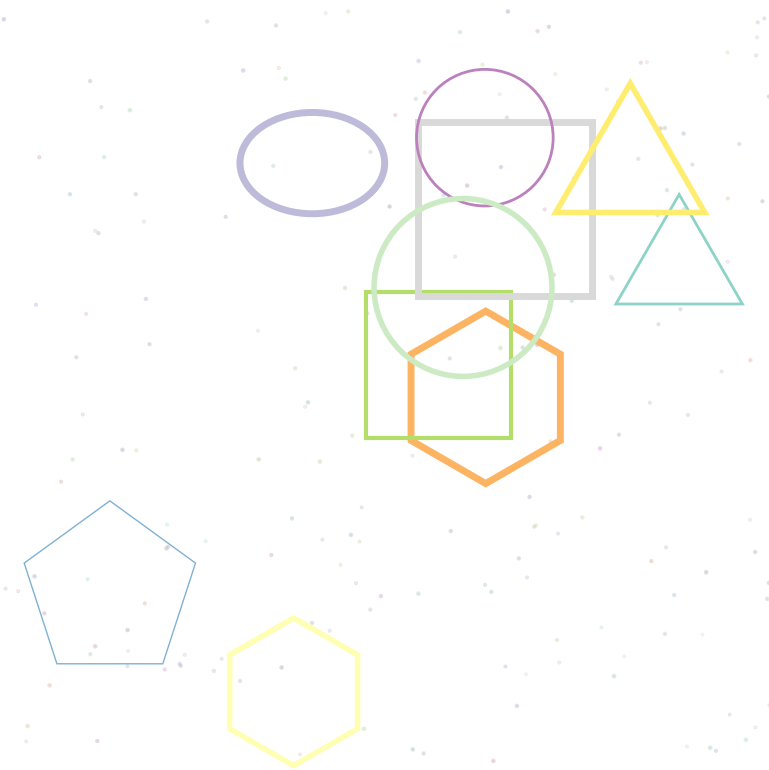[{"shape": "triangle", "thickness": 1, "radius": 0.47, "center": [0.882, 0.653]}, {"shape": "hexagon", "thickness": 2, "radius": 0.48, "center": [0.381, 0.102]}, {"shape": "oval", "thickness": 2.5, "radius": 0.47, "center": [0.406, 0.788]}, {"shape": "pentagon", "thickness": 0.5, "radius": 0.58, "center": [0.143, 0.233]}, {"shape": "hexagon", "thickness": 2.5, "radius": 0.56, "center": [0.631, 0.484]}, {"shape": "square", "thickness": 1.5, "radius": 0.47, "center": [0.57, 0.526]}, {"shape": "square", "thickness": 2.5, "radius": 0.56, "center": [0.656, 0.729]}, {"shape": "circle", "thickness": 1, "radius": 0.44, "center": [0.63, 0.821]}, {"shape": "circle", "thickness": 2, "radius": 0.58, "center": [0.601, 0.627]}, {"shape": "triangle", "thickness": 2, "radius": 0.56, "center": [0.819, 0.78]}]